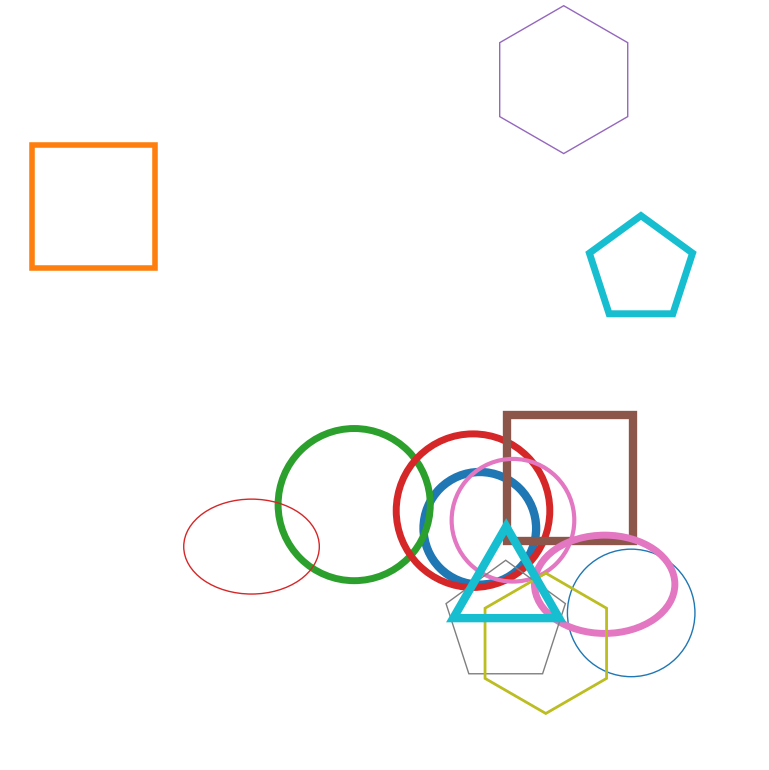[{"shape": "circle", "thickness": 3, "radius": 0.37, "center": [0.623, 0.314]}, {"shape": "circle", "thickness": 0.5, "radius": 0.41, "center": [0.82, 0.204]}, {"shape": "square", "thickness": 2, "radius": 0.4, "center": [0.121, 0.732]}, {"shape": "circle", "thickness": 2.5, "radius": 0.49, "center": [0.46, 0.345]}, {"shape": "oval", "thickness": 0.5, "radius": 0.44, "center": [0.327, 0.29]}, {"shape": "circle", "thickness": 2.5, "radius": 0.5, "center": [0.614, 0.337]}, {"shape": "hexagon", "thickness": 0.5, "radius": 0.48, "center": [0.732, 0.897]}, {"shape": "square", "thickness": 3, "radius": 0.41, "center": [0.74, 0.379]}, {"shape": "oval", "thickness": 2.5, "radius": 0.46, "center": [0.785, 0.241]}, {"shape": "circle", "thickness": 1.5, "radius": 0.4, "center": [0.666, 0.324]}, {"shape": "pentagon", "thickness": 0.5, "radius": 0.41, "center": [0.657, 0.191]}, {"shape": "hexagon", "thickness": 1, "radius": 0.46, "center": [0.709, 0.165]}, {"shape": "pentagon", "thickness": 2.5, "radius": 0.35, "center": [0.832, 0.649]}, {"shape": "triangle", "thickness": 3, "radius": 0.4, "center": [0.657, 0.237]}]